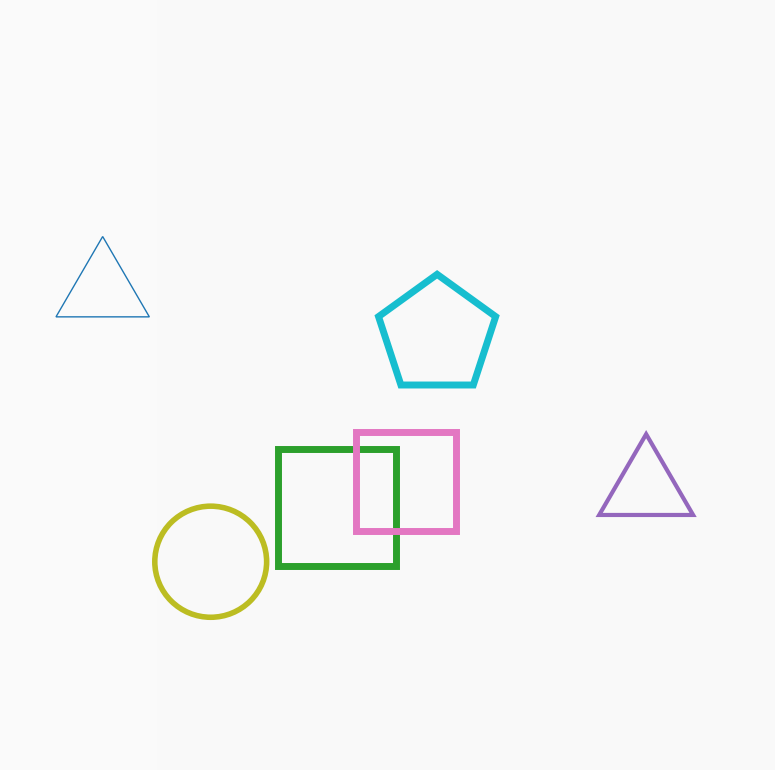[{"shape": "triangle", "thickness": 0.5, "radius": 0.35, "center": [0.132, 0.623]}, {"shape": "square", "thickness": 2.5, "radius": 0.38, "center": [0.434, 0.341]}, {"shape": "triangle", "thickness": 1.5, "radius": 0.35, "center": [0.834, 0.366]}, {"shape": "square", "thickness": 2.5, "radius": 0.32, "center": [0.524, 0.375]}, {"shape": "circle", "thickness": 2, "radius": 0.36, "center": [0.272, 0.27]}, {"shape": "pentagon", "thickness": 2.5, "radius": 0.4, "center": [0.564, 0.564]}]